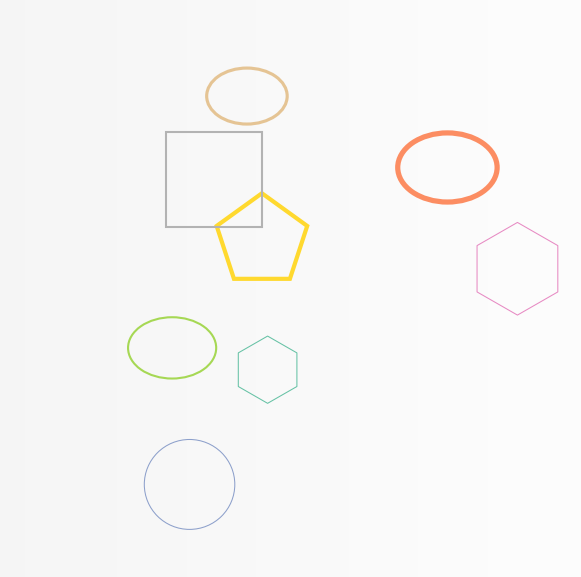[{"shape": "hexagon", "thickness": 0.5, "radius": 0.29, "center": [0.46, 0.359]}, {"shape": "oval", "thickness": 2.5, "radius": 0.43, "center": [0.77, 0.709]}, {"shape": "circle", "thickness": 0.5, "radius": 0.39, "center": [0.326, 0.16]}, {"shape": "hexagon", "thickness": 0.5, "radius": 0.4, "center": [0.89, 0.534]}, {"shape": "oval", "thickness": 1, "radius": 0.38, "center": [0.296, 0.397]}, {"shape": "pentagon", "thickness": 2, "radius": 0.41, "center": [0.451, 0.583]}, {"shape": "oval", "thickness": 1.5, "radius": 0.35, "center": [0.425, 0.833]}, {"shape": "square", "thickness": 1, "radius": 0.41, "center": [0.369, 0.689]}]